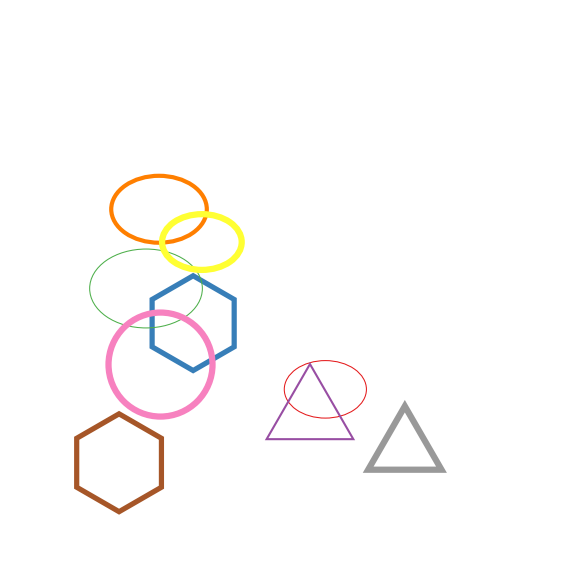[{"shape": "oval", "thickness": 0.5, "radius": 0.36, "center": [0.563, 0.325]}, {"shape": "hexagon", "thickness": 2.5, "radius": 0.41, "center": [0.334, 0.44]}, {"shape": "oval", "thickness": 0.5, "radius": 0.49, "center": [0.253, 0.5]}, {"shape": "triangle", "thickness": 1, "radius": 0.43, "center": [0.537, 0.282]}, {"shape": "oval", "thickness": 2, "radius": 0.41, "center": [0.275, 0.637]}, {"shape": "oval", "thickness": 3, "radius": 0.34, "center": [0.35, 0.58]}, {"shape": "hexagon", "thickness": 2.5, "radius": 0.42, "center": [0.206, 0.198]}, {"shape": "circle", "thickness": 3, "radius": 0.45, "center": [0.278, 0.368]}, {"shape": "triangle", "thickness": 3, "radius": 0.37, "center": [0.701, 0.222]}]